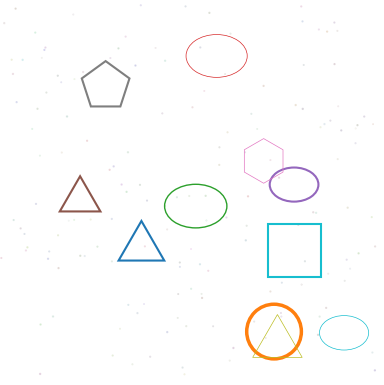[{"shape": "triangle", "thickness": 1.5, "radius": 0.34, "center": [0.367, 0.357]}, {"shape": "circle", "thickness": 2.5, "radius": 0.36, "center": [0.712, 0.139]}, {"shape": "oval", "thickness": 1, "radius": 0.4, "center": [0.508, 0.465]}, {"shape": "oval", "thickness": 0.5, "radius": 0.4, "center": [0.563, 0.855]}, {"shape": "oval", "thickness": 1.5, "radius": 0.32, "center": [0.764, 0.521]}, {"shape": "triangle", "thickness": 1.5, "radius": 0.3, "center": [0.208, 0.481]}, {"shape": "hexagon", "thickness": 0.5, "radius": 0.29, "center": [0.685, 0.582]}, {"shape": "pentagon", "thickness": 1.5, "radius": 0.33, "center": [0.274, 0.776]}, {"shape": "triangle", "thickness": 0.5, "radius": 0.37, "center": [0.721, 0.109]}, {"shape": "square", "thickness": 1.5, "radius": 0.34, "center": [0.765, 0.349]}, {"shape": "oval", "thickness": 0.5, "radius": 0.32, "center": [0.894, 0.136]}]